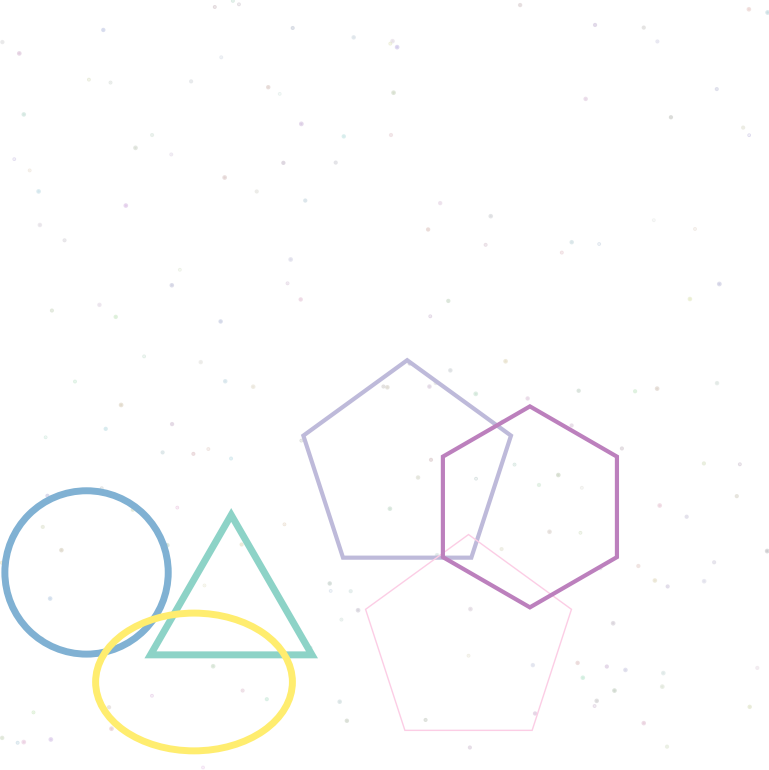[{"shape": "triangle", "thickness": 2.5, "radius": 0.61, "center": [0.3, 0.21]}, {"shape": "pentagon", "thickness": 1.5, "radius": 0.71, "center": [0.529, 0.39]}, {"shape": "circle", "thickness": 2.5, "radius": 0.53, "center": [0.112, 0.257]}, {"shape": "pentagon", "thickness": 0.5, "radius": 0.7, "center": [0.608, 0.165]}, {"shape": "hexagon", "thickness": 1.5, "radius": 0.65, "center": [0.688, 0.342]}, {"shape": "oval", "thickness": 2.5, "radius": 0.64, "center": [0.252, 0.114]}]